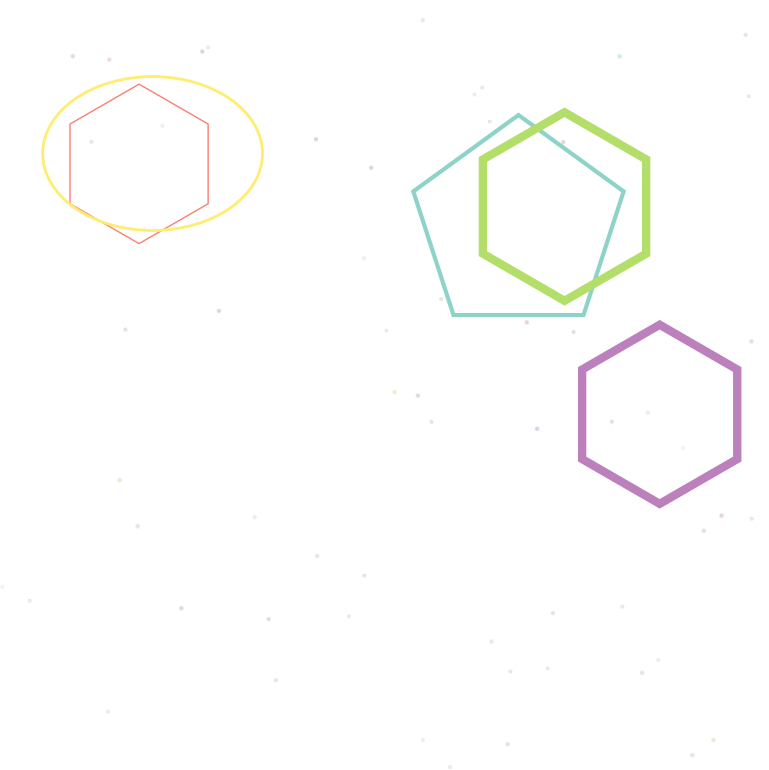[{"shape": "pentagon", "thickness": 1.5, "radius": 0.72, "center": [0.673, 0.707]}, {"shape": "hexagon", "thickness": 0.5, "radius": 0.52, "center": [0.181, 0.787]}, {"shape": "hexagon", "thickness": 3, "radius": 0.61, "center": [0.733, 0.732]}, {"shape": "hexagon", "thickness": 3, "radius": 0.58, "center": [0.857, 0.462]}, {"shape": "oval", "thickness": 1, "radius": 0.71, "center": [0.198, 0.801]}]